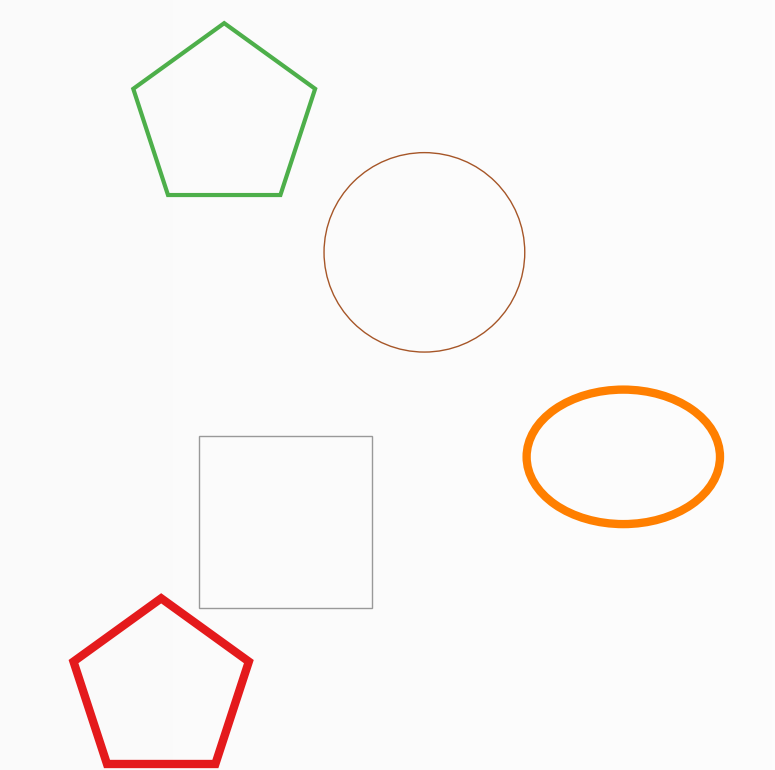[{"shape": "pentagon", "thickness": 3, "radius": 0.59, "center": [0.208, 0.104]}, {"shape": "pentagon", "thickness": 1.5, "radius": 0.62, "center": [0.289, 0.847]}, {"shape": "oval", "thickness": 3, "radius": 0.62, "center": [0.804, 0.407]}, {"shape": "circle", "thickness": 0.5, "radius": 0.65, "center": [0.548, 0.672]}, {"shape": "square", "thickness": 0.5, "radius": 0.56, "center": [0.368, 0.322]}]